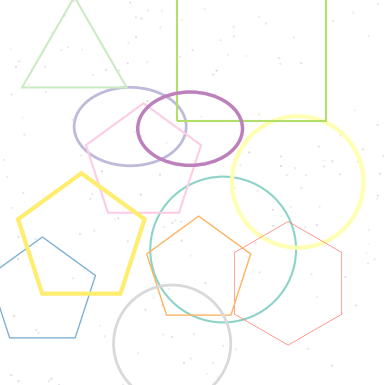[{"shape": "circle", "thickness": 1.5, "radius": 0.95, "center": [0.58, 0.352]}, {"shape": "circle", "thickness": 3, "radius": 0.85, "center": [0.773, 0.527]}, {"shape": "oval", "thickness": 2, "radius": 0.73, "center": [0.338, 0.671]}, {"shape": "hexagon", "thickness": 0.5, "radius": 0.8, "center": [0.748, 0.264]}, {"shape": "pentagon", "thickness": 1, "radius": 0.72, "center": [0.11, 0.24]}, {"shape": "pentagon", "thickness": 1, "radius": 0.71, "center": [0.516, 0.296]}, {"shape": "square", "thickness": 1.5, "radius": 0.97, "center": [0.653, 0.879]}, {"shape": "pentagon", "thickness": 1.5, "radius": 0.79, "center": [0.373, 0.575]}, {"shape": "circle", "thickness": 2, "radius": 0.76, "center": [0.447, 0.108]}, {"shape": "oval", "thickness": 2.5, "radius": 0.68, "center": [0.494, 0.666]}, {"shape": "triangle", "thickness": 1.5, "radius": 0.78, "center": [0.193, 0.851]}, {"shape": "pentagon", "thickness": 3, "radius": 0.86, "center": [0.211, 0.377]}]